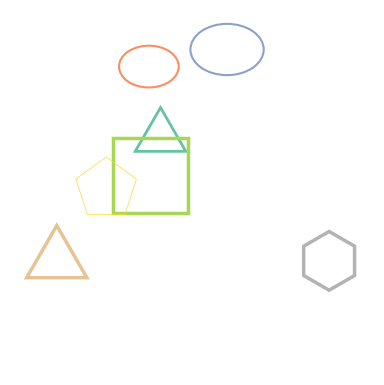[{"shape": "triangle", "thickness": 2, "radius": 0.38, "center": [0.417, 0.645]}, {"shape": "oval", "thickness": 1.5, "radius": 0.39, "center": [0.387, 0.827]}, {"shape": "oval", "thickness": 1.5, "radius": 0.48, "center": [0.59, 0.871]}, {"shape": "square", "thickness": 2.5, "radius": 0.49, "center": [0.391, 0.544]}, {"shape": "pentagon", "thickness": 0.5, "radius": 0.41, "center": [0.276, 0.509]}, {"shape": "triangle", "thickness": 2.5, "radius": 0.45, "center": [0.147, 0.324]}, {"shape": "hexagon", "thickness": 2.5, "radius": 0.38, "center": [0.855, 0.322]}]